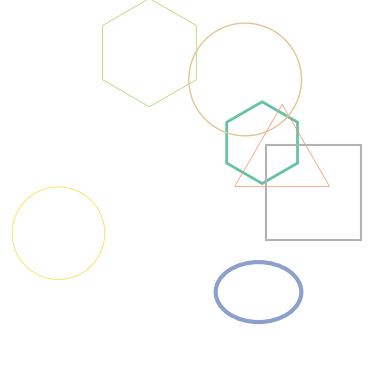[{"shape": "hexagon", "thickness": 2, "radius": 0.53, "center": [0.681, 0.629]}, {"shape": "triangle", "thickness": 0.5, "radius": 0.71, "center": [0.733, 0.587]}, {"shape": "oval", "thickness": 3, "radius": 0.56, "center": [0.671, 0.241]}, {"shape": "hexagon", "thickness": 0.5, "radius": 0.7, "center": [0.388, 0.863]}, {"shape": "circle", "thickness": 0.5, "radius": 0.6, "center": [0.152, 0.394]}, {"shape": "circle", "thickness": 1, "radius": 0.73, "center": [0.637, 0.794]}, {"shape": "square", "thickness": 1.5, "radius": 0.62, "center": [0.814, 0.5]}]